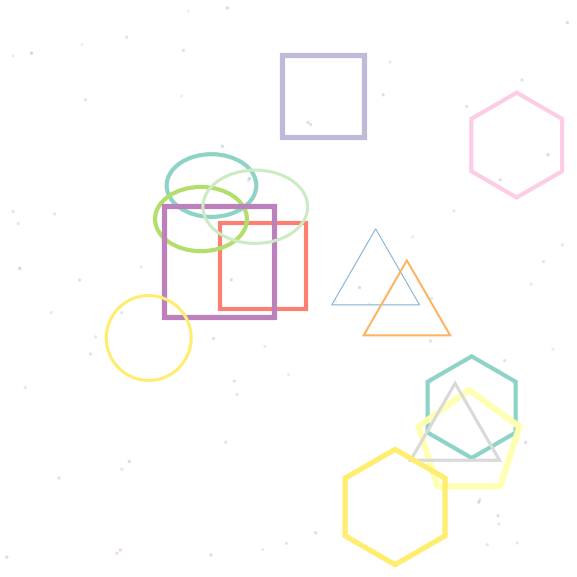[{"shape": "oval", "thickness": 2, "radius": 0.39, "center": [0.366, 0.678]}, {"shape": "hexagon", "thickness": 2, "radius": 0.44, "center": [0.817, 0.294]}, {"shape": "pentagon", "thickness": 3, "radius": 0.46, "center": [0.812, 0.232]}, {"shape": "square", "thickness": 2.5, "radius": 0.35, "center": [0.56, 0.833]}, {"shape": "square", "thickness": 2, "radius": 0.37, "center": [0.456, 0.538]}, {"shape": "triangle", "thickness": 0.5, "radius": 0.44, "center": [0.651, 0.515]}, {"shape": "triangle", "thickness": 1, "radius": 0.43, "center": [0.705, 0.462]}, {"shape": "oval", "thickness": 2, "radius": 0.4, "center": [0.348, 0.62]}, {"shape": "hexagon", "thickness": 2, "radius": 0.45, "center": [0.895, 0.748]}, {"shape": "triangle", "thickness": 1.5, "radius": 0.44, "center": [0.788, 0.247]}, {"shape": "square", "thickness": 2.5, "radius": 0.48, "center": [0.379, 0.547]}, {"shape": "oval", "thickness": 1.5, "radius": 0.45, "center": [0.442, 0.641]}, {"shape": "circle", "thickness": 1.5, "radius": 0.37, "center": [0.258, 0.414]}, {"shape": "hexagon", "thickness": 2.5, "radius": 0.5, "center": [0.684, 0.121]}]